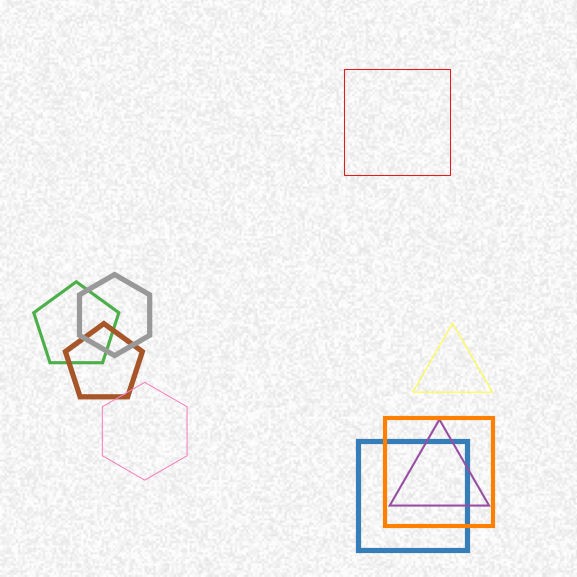[{"shape": "square", "thickness": 0.5, "radius": 0.46, "center": [0.687, 0.788]}, {"shape": "square", "thickness": 2.5, "radius": 0.47, "center": [0.715, 0.141]}, {"shape": "pentagon", "thickness": 1.5, "radius": 0.39, "center": [0.132, 0.434]}, {"shape": "triangle", "thickness": 1, "radius": 0.5, "center": [0.761, 0.173]}, {"shape": "square", "thickness": 2, "radius": 0.47, "center": [0.76, 0.182]}, {"shape": "triangle", "thickness": 0.5, "radius": 0.4, "center": [0.784, 0.36]}, {"shape": "pentagon", "thickness": 2.5, "radius": 0.35, "center": [0.18, 0.369]}, {"shape": "hexagon", "thickness": 0.5, "radius": 0.42, "center": [0.251, 0.252]}, {"shape": "hexagon", "thickness": 2.5, "radius": 0.35, "center": [0.198, 0.454]}]